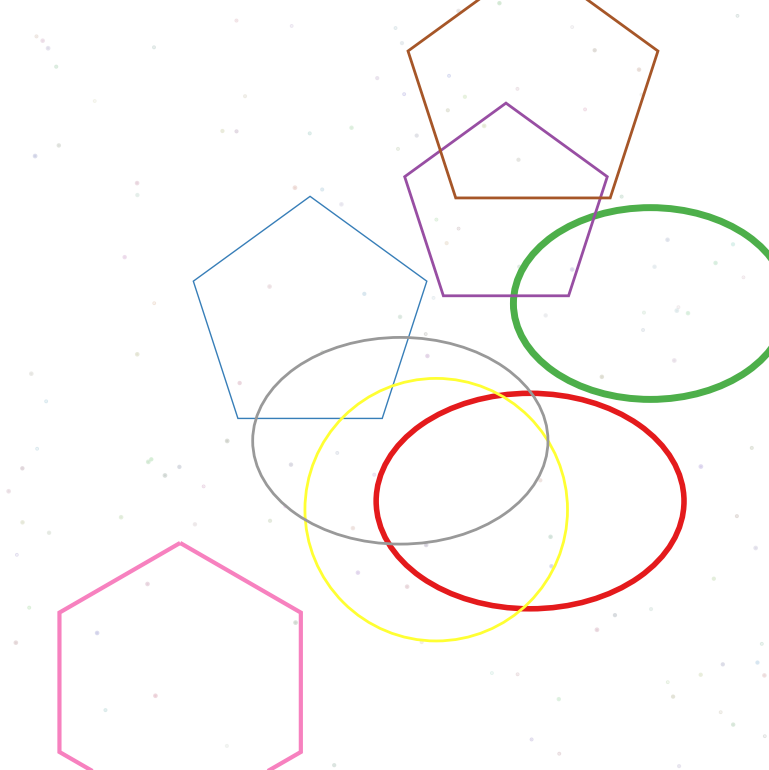[{"shape": "oval", "thickness": 2, "radius": 1.0, "center": [0.688, 0.349]}, {"shape": "pentagon", "thickness": 0.5, "radius": 0.8, "center": [0.403, 0.586]}, {"shape": "oval", "thickness": 2.5, "radius": 0.89, "center": [0.845, 0.606]}, {"shape": "pentagon", "thickness": 1, "radius": 0.69, "center": [0.657, 0.728]}, {"shape": "circle", "thickness": 1, "radius": 0.85, "center": [0.567, 0.338]}, {"shape": "pentagon", "thickness": 1, "radius": 0.85, "center": [0.692, 0.881]}, {"shape": "hexagon", "thickness": 1.5, "radius": 0.9, "center": [0.234, 0.114]}, {"shape": "oval", "thickness": 1, "radius": 0.96, "center": [0.52, 0.428]}]